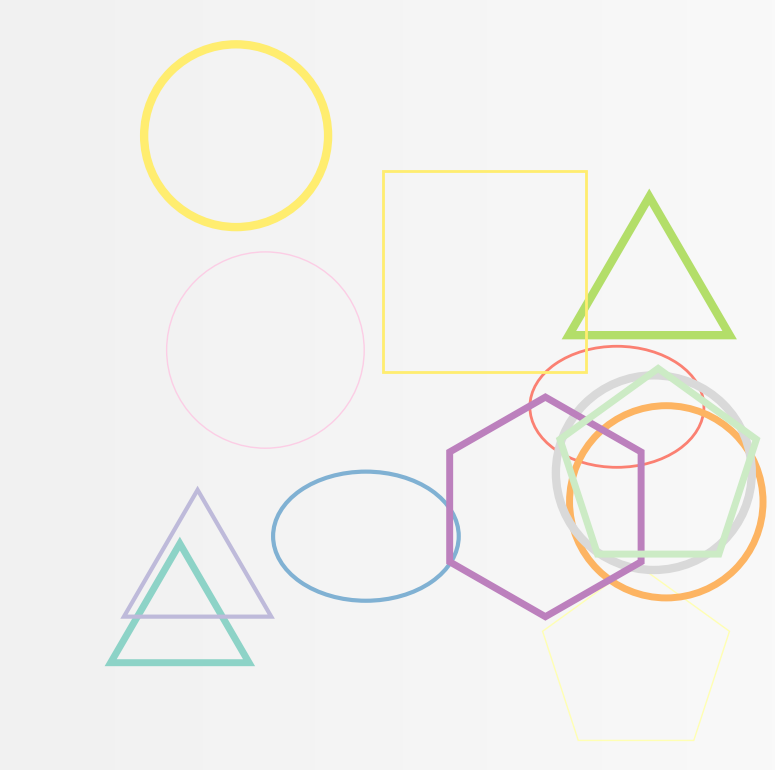[{"shape": "triangle", "thickness": 2.5, "radius": 0.52, "center": [0.232, 0.191]}, {"shape": "pentagon", "thickness": 0.5, "radius": 0.63, "center": [0.821, 0.141]}, {"shape": "triangle", "thickness": 1.5, "radius": 0.55, "center": [0.255, 0.254]}, {"shape": "oval", "thickness": 1, "radius": 0.56, "center": [0.796, 0.472]}, {"shape": "oval", "thickness": 1.5, "radius": 0.6, "center": [0.472, 0.304]}, {"shape": "circle", "thickness": 2.5, "radius": 0.62, "center": [0.86, 0.348]}, {"shape": "triangle", "thickness": 3, "radius": 0.6, "center": [0.838, 0.625]}, {"shape": "circle", "thickness": 0.5, "radius": 0.64, "center": [0.342, 0.545]}, {"shape": "circle", "thickness": 3, "radius": 0.63, "center": [0.844, 0.386]}, {"shape": "hexagon", "thickness": 2.5, "radius": 0.71, "center": [0.704, 0.342]}, {"shape": "pentagon", "thickness": 2.5, "radius": 0.67, "center": [0.849, 0.388]}, {"shape": "square", "thickness": 1, "radius": 0.65, "center": [0.625, 0.647]}, {"shape": "circle", "thickness": 3, "radius": 0.59, "center": [0.305, 0.824]}]